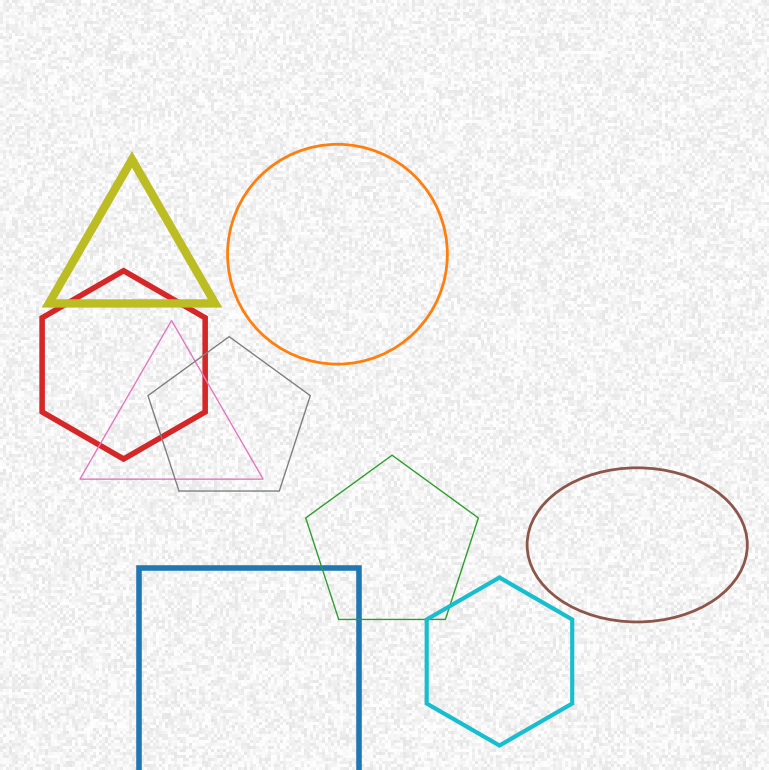[{"shape": "square", "thickness": 2, "radius": 0.71, "center": [0.323, 0.12]}, {"shape": "circle", "thickness": 1, "radius": 0.71, "center": [0.438, 0.67]}, {"shape": "pentagon", "thickness": 0.5, "radius": 0.59, "center": [0.509, 0.291]}, {"shape": "hexagon", "thickness": 2, "radius": 0.61, "center": [0.161, 0.526]}, {"shape": "oval", "thickness": 1, "radius": 0.71, "center": [0.828, 0.292]}, {"shape": "triangle", "thickness": 0.5, "radius": 0.69, "center": [0.223, 0.446]}, {"shape": "pentagon", "thickness": 0.5, "radius": 0.55, "center": [0.298, 0.452]}, {"shape": "triangle", "thickness": 3, "radius": 0.62, "center": [0.171, 0.668]}, {"shape": "hexagon", "thickness": 1.5, "radius": 0.55, "center": [0.649, 0.141]}]